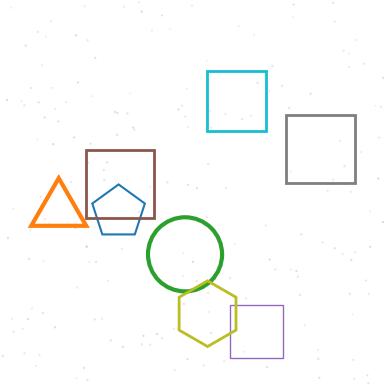[{"shape": "pentagon", "thickness": 1.5, "radius": 0.36, "center": [0.308, 0.449]}, {"shape": "triangle", "thickness": 3, "radius": 0.41, "center": [0.153, 0.455]}, {"shape": "circle", "thickness": 3, "radius": 0.48, "center": [0.481, 0.339]}, {"shape": "square", "thickness": 1, "radius": 0.34, "center": [0.666, 0.138]}, {"shape": "square", "thickness": 2, "radius": 0.44, "center": [0.312, 0.522]}, {"shape": "square", "thickness": 2, "radius": 0.44, "center": [0.833, 0.613]}, {"shape": "hexagon", "thickness": 2, "radius": 0.43, "center": [0.539, 0.185]}, {"shape": "square", "thickness": 2, "radius": 0.38, "center": [0.615, 0.738]}]